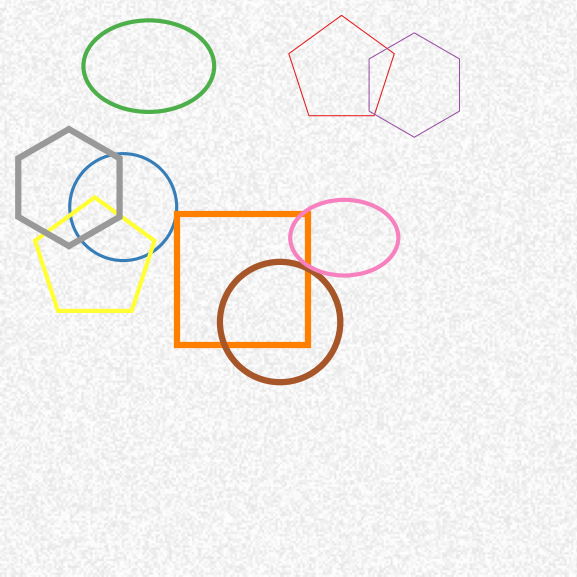[{"shape": "pentagon", "thickness": 0.5, "radius": 0.48, "center": [0.591, 0.876]}, {"shape": "circle", "thickness": 1.5, "radius": 0.46, "center": [0.213, 0.64]}, {"shape": "oval", "thickness": 2, "radius": 0.57, "center": [0.258, 0.885]}, {"shape": "hexagon", "thickness": 0.5, "radius": 0.45, "center": [0.717, 0.852]}, {"shape": "square", "thickness": 3, "radius": 0.57, "center": [0.42, 0.515]}, {"shape": "pentagon", "thickness": 2, "radius": 0.54, "center": [0.164, 0.549]}, {"shape": "circle", "thickness": 3, "radius": 0.52, "center": [0.485, 0.441]}, {"shape": "oval", "thickness": 2, "radius": 0.47, "center": [0.596, 0.588]}, {"shape": "hexagon", "thickness": 3, "radius": 0.51, "center": [0.119, 0.674]}]